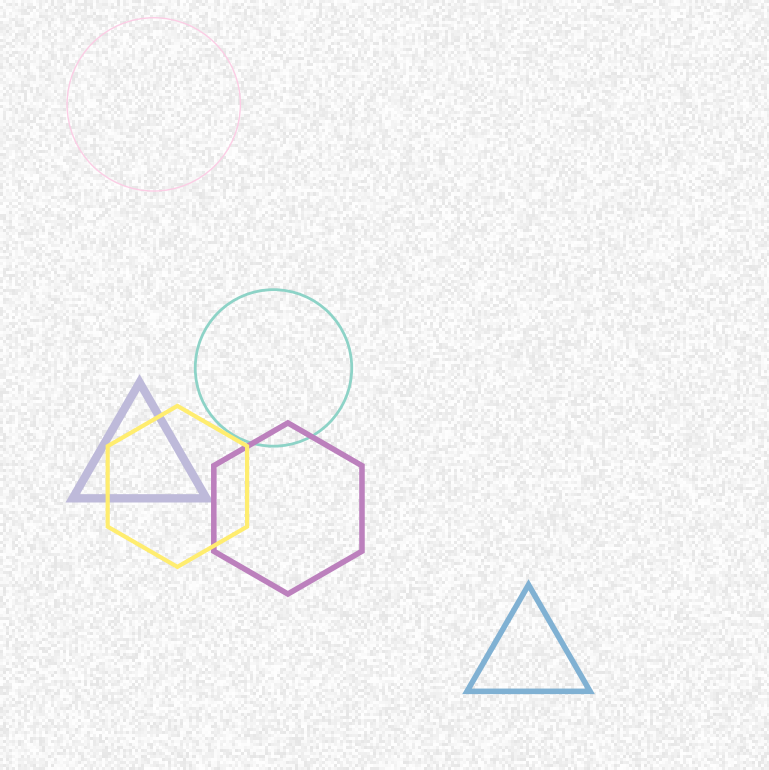[{"shape": "circle", "thickness": 1, "radius": 0.51, "center": [0.355, 0.522]}, {"shape": "triangle", "thickness": 3, "radius": 0.5, "center": [0.181, 0.403]}, {"shape": "triangle", "thickness": 2, "radius": 0.46, "center": [0.686, 0.148]}, {"shape": "circle", "thickness": 0.5, "radius": 0.56, "center": [0.2, 0.864]}, {"shape": "hexagon", "thickness": 2, "radius": 0.56, "center": [0.374, 0.34]}, {"shape": "hexagon", "thickness": 1.5, "radius": 0.52, "center": [0.23, 0.368]}]